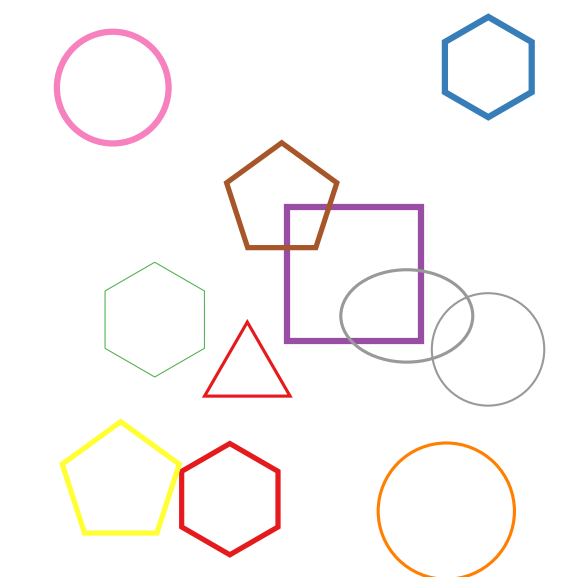[{"shape": "triangle", "thickness": 1.5, "radius": 0.43, "center": [0.428, 0.356]}, {"shape": "hexagon", "thickness": 2.5, "radius": 0.48, "center": [0.398, 0.135]}, {"shape": "hexagon", "thickness": 3, "radius": 0.43, "center": [0.846, 0.883]}, {"shape": "hexagon", "thickness": 0.5, "radius": 0.5, "center": [0.268, 0.446]}, {"shape": "square", "thickness": 3, "radius": 0.58, "center": [0.613, 0.525]}, {"shape": "circle", "thickness": 1.5, "radius": 0.59, "center": [0.773, 0.114]}, {"shape": "pentagon", "thickness": 2.5, "radius": 0.53, "center": [0.209, 0.162]}, {"shape": "pentagon", "thickness": 2.5, "radius": 0.5, "center": [0.488, 0.652]}, {"shape": "circle", "thickness": 3, "radius": 0.48, "center": [0.195, 0.847]}, {"shape": "oval", "thickness": 1.5, "radius": 0.57, "center": [0.704, 0.452]}, {"shape": "circle", "thickness": 1, "radius": 0.49, "center": [0.845, 0.394]}]